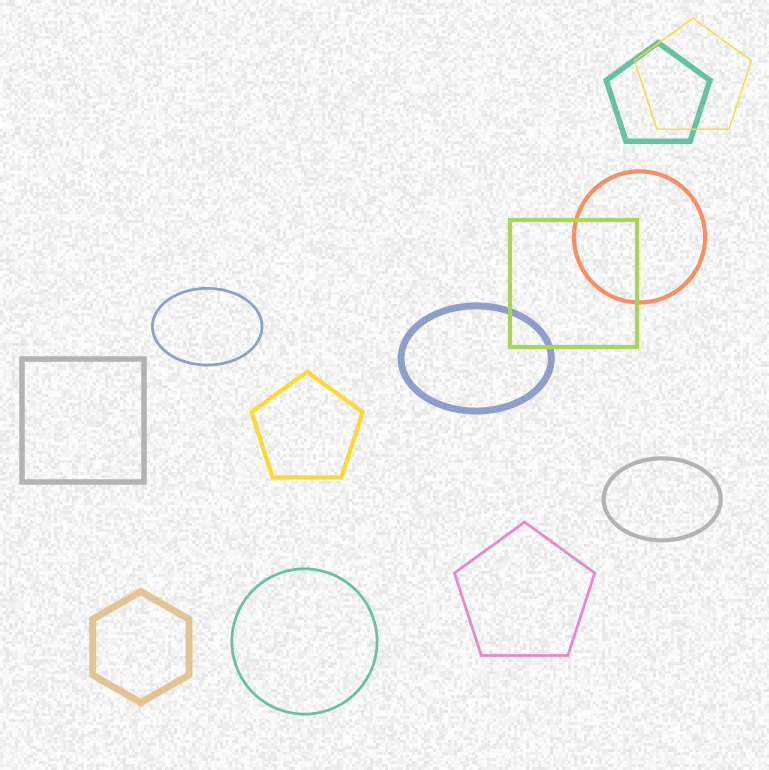[{"shape": "circle", "thickness": 1, "radius": 0.47, "center": [0.395, 0.167]}, {"shape": "pentagon", "thickness": 2, "radius": 0.35, "center": [0.855, 0.874]}, {"shape": "circle", "thickness": 1.5, "radius": 0.43, "center": [0.831, 0.692]}, {"shape": "oval", "thickness": 2.5, "radius": 0.49, "center": [0.618, 0.534]}, {"shape": "oval", "thickness": 1, "radius": 0.36, "center": [0.269, 0.576]}, {"shape": "pentagon", "thickness": 1, "radius": 0.48, "center": [0.681, 0.226]}, {"shape": "square", "thickness": 1.5, "radius": 0.41, "center": [0.745, 0.632]}, {"shape": "pentagon", "thickness": 0.5, "radius": 0.4, "center": [0.9, 0.897]}, {"shape": "pentagon", "thickness": 1.5, "radius": 0.38, "center": [0.399, 0.441]}, {"shape": "hexagon", "thickness": 2.5, "radius": 0.36, "center": [0.183, 0.16]}, {"shape": "square", "thickness": 2, "radius": 0.4, "center": [0.108, 0.454]}, {"shape": "oval", "thickness": 1.5, "radius": 0.38, "center": [0.86, 0.352]}]